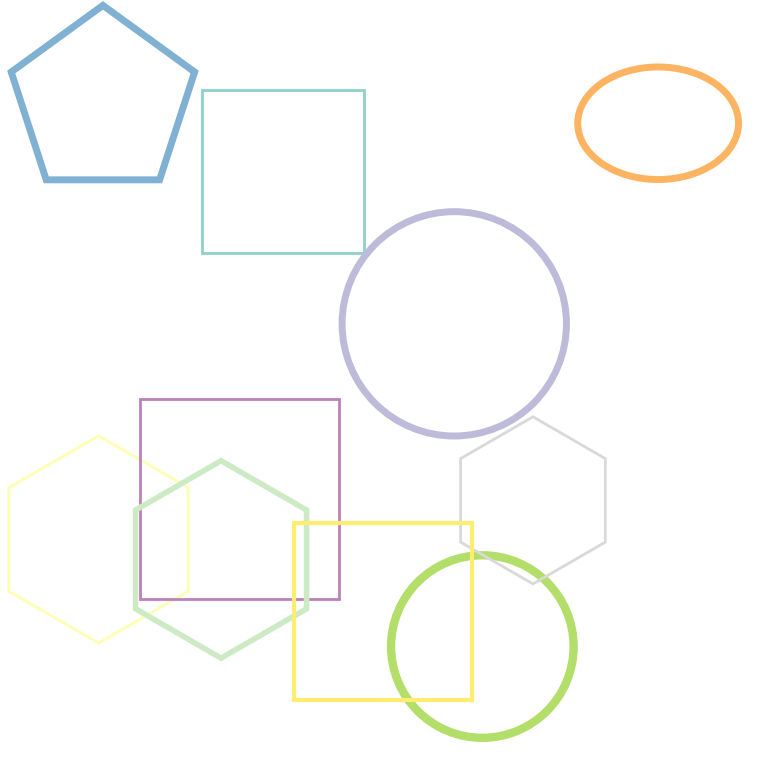[{"shape": "square", "thickness": 1, "radius": 0.53, "center": [0.368, 0.777]}, {"shape": "hexagon", "thickness": 1, "radius": 0.67, "center": [0.128, 0.299]}, {"shape": "circle", "thickness": 2.5, "radius": 0.73, "center": [0.59, 0.579]}, {"shape": "pentagon", "thickness": 2.5, "radius": 0.63, "center": [0.134, 0.868]}, {"shape": "oval", "thickness": 2.5, "radius": 0.52, "center": [0.855, 0.84]}, {"shape": "circle", "thickness": 3, "radius": 0.59, "center": [0.626, 0.16]}, {"shape": "hexagon", "thickness": 1, "radius": 0.54, "center": [0.692, 0.35]}, {"shape": "square", "thickness": 1, "radius": 0.65, "center": [0.311, 0.352]}, {"shape": "hexagon", "thickness": 2, "radius": 0.64, "center": [0.287, 0.273]}, {"shape": "square", "thickness": 1.5, "radius": 0.58, "center": [0.497, 0.206]}]